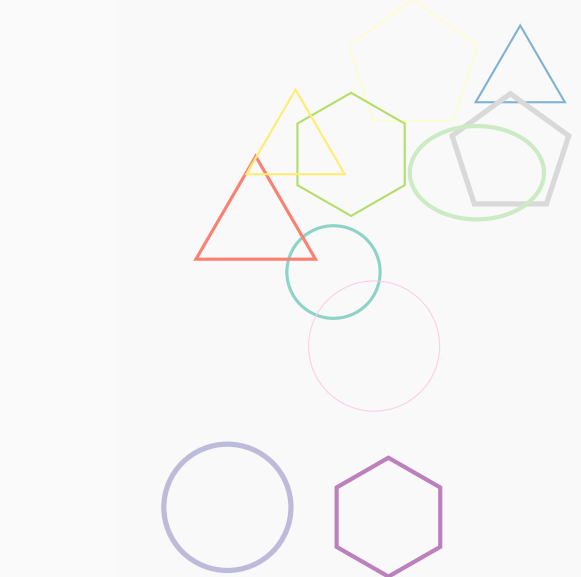[{"shape": "circle", "thickness": 1.5, "radius": 0.4, "center": [0.574, 0.528]}, {"shape": "pentagon", "thickness": 0.5, "radius": 0.58, "center": [0.711, 0.884]}, {"shape": "circle", "thickness": 2.5, "radius": 0.55, "center": [0.391, 0.121]}, {"shape": "triangle", "thickness": 1.5, "radius": 0.59, "center": [0.44, 0.61]}, {"shape": "triangle", "thickness": 1, "radius": 0.44, "center": [0.895, 0.866]}, {"shape": "hexagon", "thickness": 1, "radius": 0.53, "center": [0.604, 0.732]}, {"shape": "circle", "thickness": 0.5, "radius": 0.56, "center": [0.644, 0.4]}, {"shape": "pentagon", "thickness": 2.5, "radius": 0.53, "center": [0.878, 0.731]}, {"shape": "hexagon", "thickness": 2, "radius": 0.51, "center": [0.668, 0.104]}, {"shape": "oval", "thickness": 2, "radius": 0.58, "center": [0.82, 0.7]}, {"shape": "triangle", "thickness": 1, "radius": 0.49, "center": [0.508, 0.746]}]